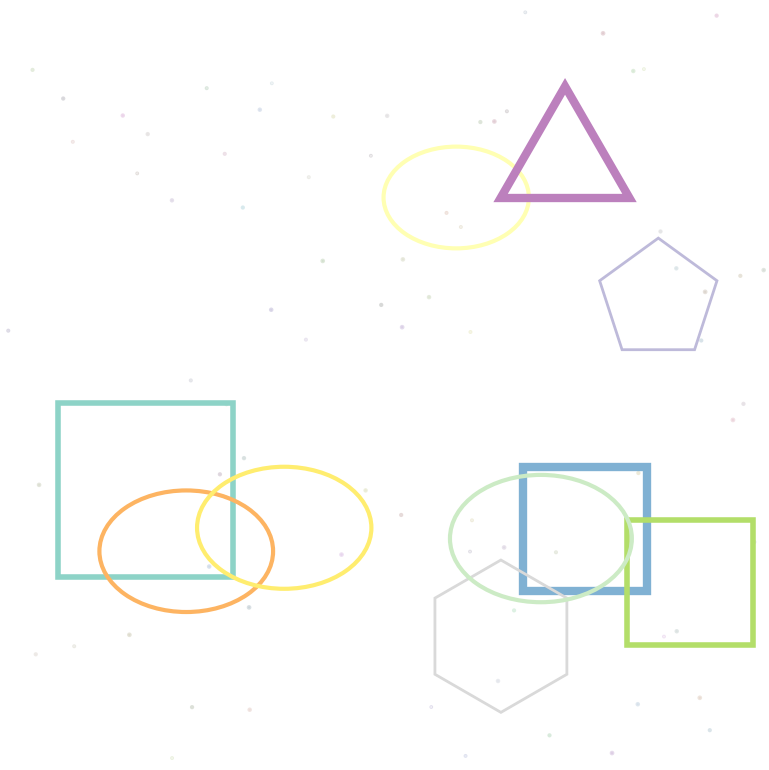[{"shape": "square", "thickness": 2, "radius": 0.57, "center": [0.189, 0.364]}, {"shape": "oval", "thickness": 1.5, "radius": 0.47, "center": [0.593, 0.744]}, {"shape": "pentagon", "thickness": 1, "radius": 0.4, "center": [0.855, 0.611]}, {"shape": "square", "thickness": 3, "radius": 0.4, "center": [0.76, 0.313]}, {"shape": "oval", "thickness": 1.5, "radius": 0.56, "center": [0.242, 0.284]}, {"shape": "square", "thickness": 2, "radius": 0.41, "center": [0.896, 0.243]}, {"shape": "hexagon", "thickness": 1, "radius": 0.49, "center": [0.651, 0.174]}, {"shape": "triangle", "thickness": 3, "radius": 0.48, "center": [0.734, 0.791]}, {"shape": "oval", "thickness": 1.5, "radius": 0.59, "center": [0.702, 0.301]}, {"shape": "oval", "thickness": 1.5, "radius": 0.57, "center": [0.369, 0.315]}]